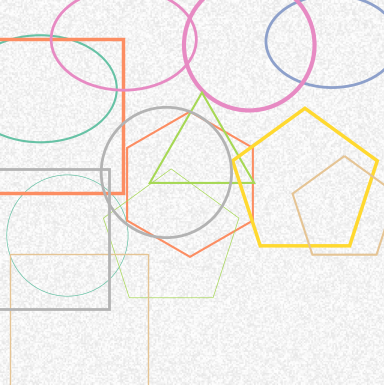[{"shape": "circle", "thickness": 0.5, "radius": 0.79, "center": [0.175, 0.388]}, {"shape": "oval", "thickness": 1.5, "radius": 0.99, "center": [0.105, 0.769]}, {"shape": "square", "thickness": 2.5, "radius": 1.0, "center": [0.12, 0.699]}, {"shape": "hexagon", "thickness": 1.5, "radius": 0.94, "center": [0.493, 0.521]}, {"shape": "oval", "thickness": 2, "radius": 0.86, "center": [0.862, 0.893]}, {"shape": "oval", "thickness": 2, "radius": 0.94, "center": [0.321, 0.898]}, {"shape": "circle", "thickness": 3, "radius": 0.85, "center": [0.647, 0.883]}, {"shape": "triangle", "thickness": 1.5, "radius": 0.78, "center": [0.525, 0.603]}, {"shape": "pentagon", "thickness": 0.5, "radius": 0.93, "center": [0.445, 0.376]}, {"shape": "pentagon", "thickness": 2.5, "radius": 0.99, "center": [0.792, 0.521]}, {"shape": "pentagon", "thickness": 1.5, "radius": 0.71, "center": [0.895, 0.453]}, {"shape": "square", "thickness": 1, "radius": 0.9, "center": [0.206, 0.16]}, {"shape": "circle", "thickness": 2, "radius": 0.85, "center": [0.432, 0.552]}, {"shape": "square", "thickness": 2, "radius": 0.91, "center": [0.102, 0.379]}]